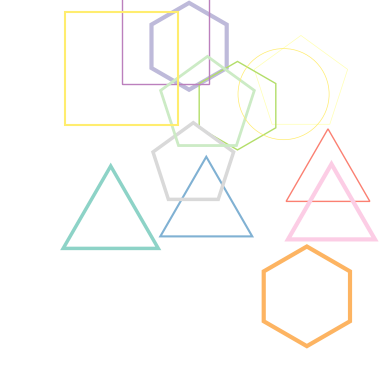[{"shape": "triangle", "thickness": 2.5, "radius": 0.71, "center": [0.288, 0.426]}, {"shape": "pentagon", "thickness": 0.5, "radius": 0.64, "center": [0.782, 0.78]}, {"shape": "hexagon", "thickness": 3, "radius": 0.56, "center": [0.491, 0.88]}, {"shape": "triangle", "thickness": 1, "radius": 0.63, "center": [0.852, 0.54]}, {"shape": "triangle", "thickness": 1.5, "radius": 0.69, "center": [0.536, 0.455]}, {"shape": "hexagon", "thickness": 3, "radius": 0.65, "center": [0.797, 0.23]}, {"shape": "hexagon", "thickness": 1, "radius": 0.57, "center": [0.617, 0.726]}, {"shape": "triangle", "thickness": 3, "radius": 0.65, "center": [0.861, 0.443]}, {"shape": "pentagon", "thickness": 2.5, "radius": 0.55, "center": [0.502, 0.571]}, {"shape": "square", "thickness": 1, "radius": 0.56, "center": [0.43, 0.893]}, {"shape": "pentagon", "thickness": 2, "radius": 0.64, "center": [0.539, 0.726]}, {"shape": "circle", "thickness": 0.5, "radius": 0.59, "center": [0.737, 0.756]}, {"shape": "square", "thickness": 1.5, "radius": 0.73, "center": [0.316, 0.821]}]